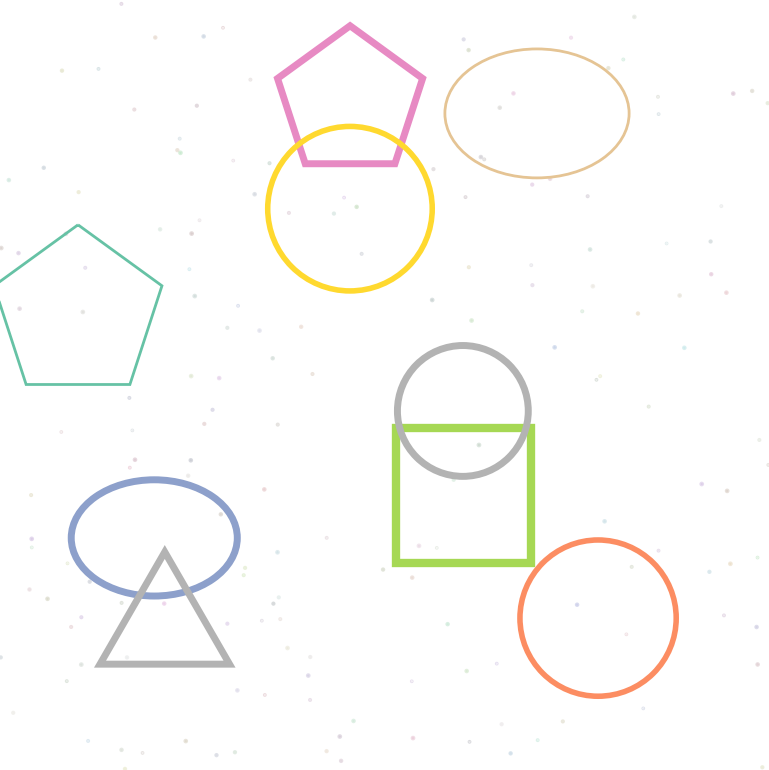[{"shape": "pentagon", "thickness": 1, "radius": 0.57, "center": [0.101, 0.593]}, {"shape": "circle", "thickness": 2, "radius": 0.51, "center": [0.777, 0.197]}, {"shape": "oval", "thickness": 2.5, "radius": 0.54, "center": [0.2, 0.301]}, {"shape": "pentagon", "thickness": 2.5, "radius": 0.5, "center": [0.455, 0.867]}, {"shape": "square", "thickness": 3, "radius": 0.44, "center": [0.602, 0.356]}, {"shape": "circle", "thickness": 2, "radius": 0.53, "center": [0.455, 0.729]}, {"shape": "oval", "thickness": 1, "radius": 0.6, "center": [0.697, 0.853]}, {"shape": "circle", "thickness": 2.5, "radius": 0.42, "center": [0.601, 0.466]}, {"shape": "triangle", "thickness": 2.5, "radius": 0.49, "center": [0.214, 0.186]}]